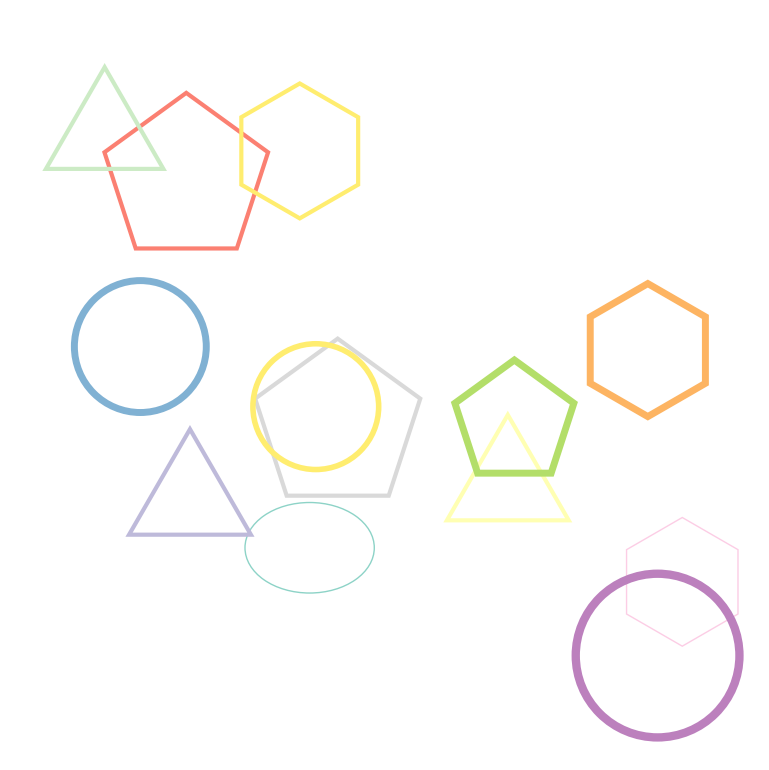[{"shape": "oval", "thickness": 0.5, "radius": 0.42, "center": [0.402, 0.289]}, {"shape": "triangle", "thickness": 1.5, "radius": 0.46, "center": [0.659, 0.37]}, {"shape": "triangle", "thickness": 1.5, "radius": 0.46, "center": [0.247, 0.351]}, {"shape": "pentagon", "thickness": 1.5, "radius": 0.56, "center": [0.242, 0.768]}, {"shape": "circle", "thickness": 2.5, "radius": 0.43, "center": [0.182, 0.55]}, {"shape": "hexagon", "thickness": 2.5, "radius": 0.43, "center": [0.841, 0.545]}, {"shape": "pentagon", "thickness": 2.5, "radius": 0.41, "center": [0.668, 0.451]}, {"shape": "hexagon", "thickness": 0.5, "radius": 0.42, "center": [0.886, 0.244]}, {"shape": "pentagon", "thickness": 1.5, "radius": 0.56, "center": [0.439, 0.447]}, {"shape": "circle", "thickness": 3, "radius": 0.53, "center": [0.854, 0.149]}, {"shape": "triangle", "thickness": 1.5, "radius": 0.44, "center": [0.136, 0.825]}, {"shape": "hexagon", "thickness": 1.5, "radius": 0.44, "center": [0.389, 0.804]}, {"shape": "circle", "thickness": 2, "radius": 0.41, "center": [0.41, 0.472]}]